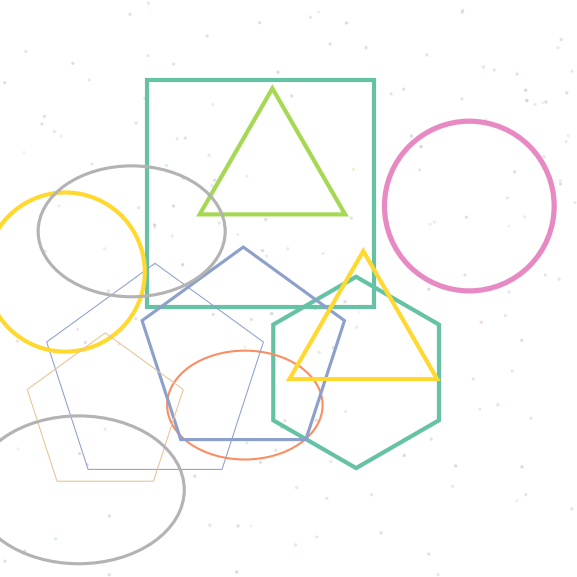[{"shape": "hexagon", "thickness": 2, "radius": 0.83, "center": [0.617, 0.354]}, {"shape": "square", "thickness": 2, "radius": 0.98, "center": [0.451, 0.664]}, {"shape": "oval", "thickness": 1, "radius": 0.67, "center": [0.424, 0.298]}, {"shape": "pentagon", "thickness": 0.5, "radius": 0.99, "center": [0.268, 0.346]}, {"shape": "pentagon", "thickness": 1.5, "radius": 0.92, "center": [0.421, 0.387]}, {"shape": "circle", "thickness": 2.5, "radius": 0.73, "center": [0.813, 0.642]}, {"shape": "triangle", "thickness": 2, "radius": 0.73, "center": [0.472, 0.701]}, {"shape": "triangle", "thickness": 2, "radius": 0.74, "center": [0.629, 0.417]}, {"shape": "circle", "thickness": 2, "radius": 0.69, "center": [0.113, 0.528]}, {"shape": "pentagon", "thickness": 0.5, "radius": 0.71, "center": [0.182, 0.281]}, {"shape": "oval", "thickness": 1.5, "radius": 0.81, "center": [0.228, 0.599]}, {"shape": "oval", "thickness": 1.5, "radius": 0.91, "center": [0.136, 0.151]}]